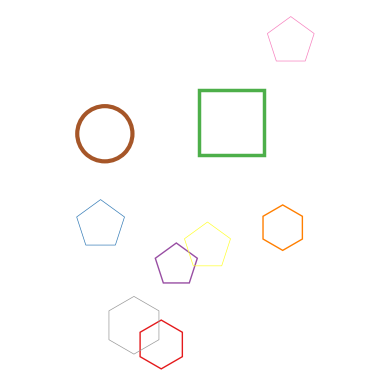[{"shape": "hexagon", "thickness": 1, "radius": 0.32, "center": [0.419, 0.105]}, {"shape": "pentagon", "thickness": 0.5, "radius": 0.33, "center": [0.261, 0.416]}, {"shape": "square", "thickness": 2.5, "radius": 0.42, "center": [0.601, 0.683]}, {"shape": "pentagon", "thickness": 1, "radius": 0.29, "center": [0.458, 0.311]}, {"shape": "hexagon", "thickness": 1, "radius": 0.3, "center": [0.734, 0.409]}, {"shape": "pentagon", "thickness": 0.5, "radius": 0.31, "center": [0.539, 0.36]}, {"shape": "circle", "thickness": 3, "radius": 0.36, "center": [0.272, 0.653]}, {"shape": "pentagon", "thickness": 0.5, "radius": 0.32, "center": [0.755, 0.893]}, {"shape": "hexagon", "thickness": 0.5, "radius": 0.37, "center": [0.348, 0.155]}]